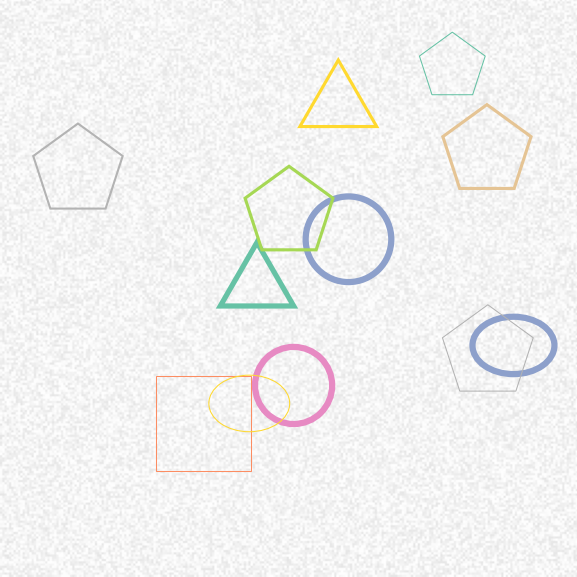[{"shape": "triangle", "thickness": 2.5, "radius": 0.37, "center": [0.445, 0.506]}, {"shape": "pentagon", "thickness": 0.5, "radius": 0.3, "center": [0.783, 0.884]}, {"shape": "square", "thickness": 0.5, "radius": 0.41, "center": [0.352, 0.266]}, {"shape": "circle", "thickness": 3, "radius": 0.37, "center": [0.603, 0.585]}, {"shape": "oval", "thickness": 3, "radius": 0.35, "center": [0.889, 0.401]}, {"shape": "circle", "thickness": 3, "radius": 0.33, "center": [0.508, 0.332]}, {"shape": "pentagon", "thickness": 1.5, "radius": 0.4, "center": [0.5, 0.631]}, {"shape": "oval", "thickness": 0.5, "radius": 0.35, "center": [0.432, 0.301]}, {"shape": "triangle", "thickness": 1.5, "radius": 0.38, "center": [0.586, 0.818]}, {"shape": "pentagon", "thickness": 1.5, "radius": 0.4, "center": [0.843, 0.738]}, {"shape": "pentagon", "thickness": 0.5, "radius": 0.41, "center": [0.845, 0.389]}, {"shape": "pentagon", "thickness": 1, "radius": 0.41, "center": [0.135, 0.704]}]